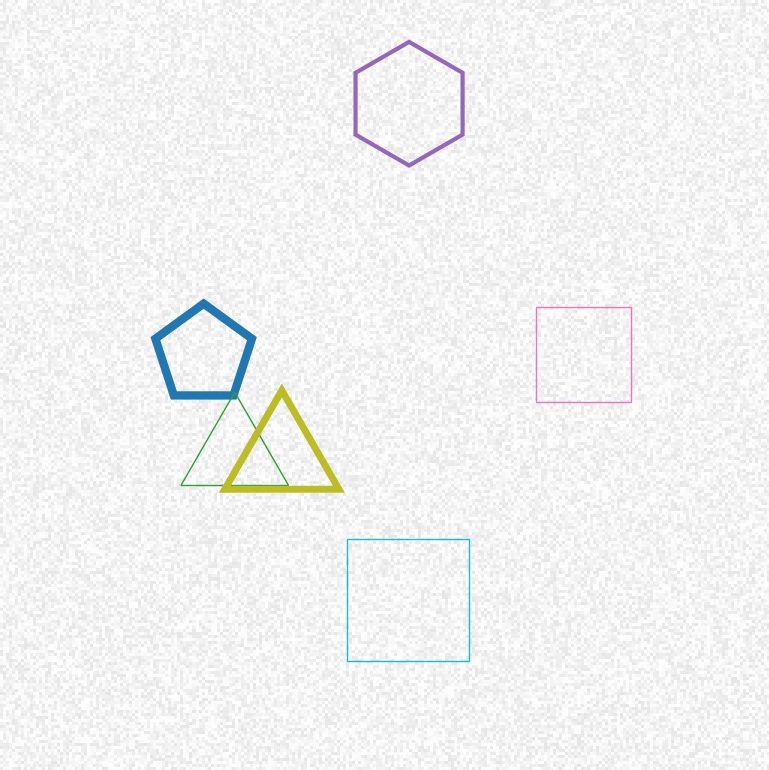[{"shape": "pentagon", "thickness": 3, "radius": 0.33, "center": [0.265, 0.54]}, {"shape": "triangle", "thickness": 0.5, "radius": 0.4, "center": [0.305, 0.41]}, {"shape": "hexagon", "thickness": 1.5, "radius": 0.4, "center": [0.531, 0.865]}, {"shape": "square", "thickness": 0.5, "radius": 0.31, "center": [0.758, 0.539]}, {"shape": "triangle", "thickness": 2.5, "radius": 0.43, "center": [0.366, 0.407]}, {"shape": "square", "thickness": 0.5, "radius": 0.39, "center": [0.53, 0.221]}]